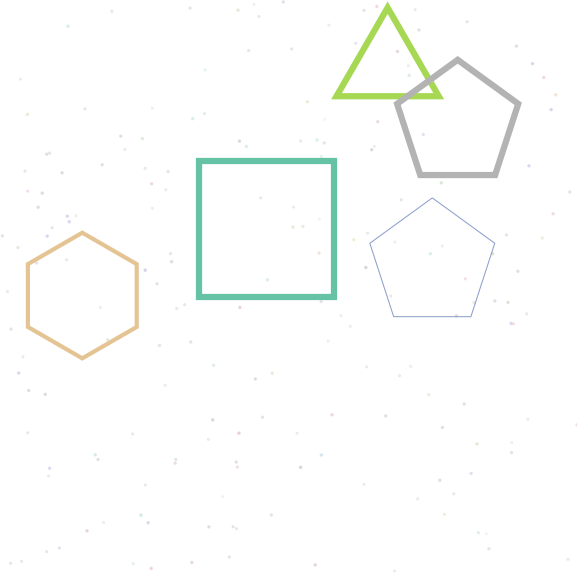[{"shape": "square", "thickness": 3, "radius": 0.59, "center": [0.461, 0.603]}, {"shape": "pentagon", "thickness": 0.5, "radius": 0.57, "center": [0.749, 0.543]}, {"shape": "triangle", "thickness": 3, "radius": 0.51, "center": [0.671, 0.884]}, {"shape": "hexagon", "thickness": 2, "radius": 0.54, "center": [0.143, 0.487]}, {"shape": "pentagon", "thickness": 3, "radius": 0.55, "center": [0.793, 0.785]}]